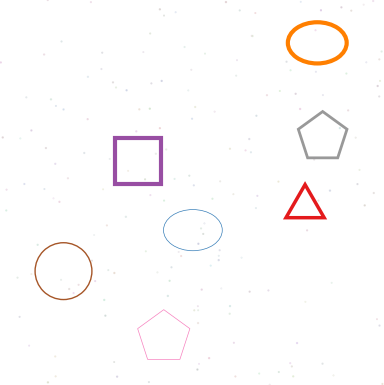[{"shape": "triangle", "thickness": 2.5, "radius": 0.29, "center": [0.792, 0.463]}, {"shape": "oval", "thickness": 0.5, "radius": 0.38, "center": [0.501, 0.402]}, {"shape": "square", "thickness": 3, "radius": 0.3, "center": [0.357, 0.581]}, {"shape": "oval", "thickness": 3, "radius": 0.38, "center": [0.824, 0.889]}, {"shape": "circle", "thickness": 1, "radius": 0.37, "center": [0.165, 0.296]}, {"shape": "pentagon", "thickness": 0.5, "radius": 0.36, "center": [0.425, 0.124]}, {"shape": "pentagon", "thickness": 2, "radius": 0.33, "center": [0.838, 0.644]}]